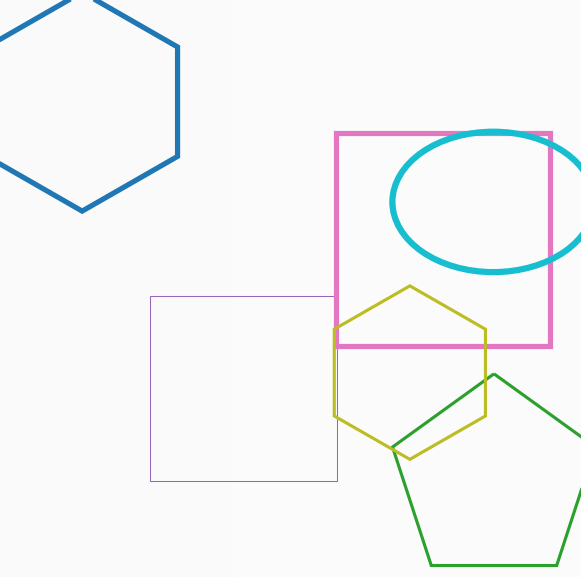[{"shape": "hexagon", "thickness": 2.5, "radius": 0.95, "center": [0.141, 0.823]}, {"shape": "pentagon", "thickness": 1.5, "radius": 0.92, "center": [0.85, 0.168]}, {"shape": "square", "thickness": 0.5, "radius": 0.8, "center": [0.419, 0.327]}, {"shape": "square", "thickness": 2.5, "radius": 0.92, "center": [0.762, 0.585]}, {"shape": "hexagon", "thickness": 1.5, "radius": 0.75, "center": [0.705, 0.354]}, {"shape": "oval", "thickness": 3, "radius": 0.87, "center": [0.849, 0.649]}]